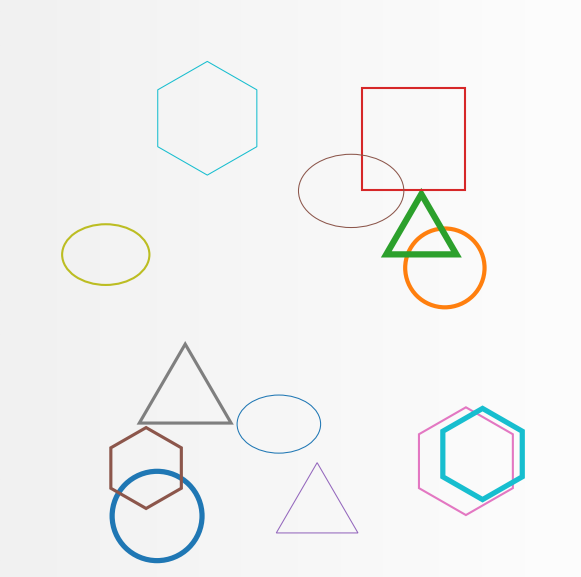[{"shape": "oval", "thickness": 0.5, "radius": 0.36, "center": [0.48, 0.265]}, {"shape": "circle", "thickness": 2.5, "radius": 0.39, "center": [0.27, 0.106]}, {"shape": "circle", "thickness": 2, "radius": 0.34, "center": [0.765, 0.535]}, {"shape": "triangle", "thickness": 3, "radius": 0.35, "center": [0.725, 0.593]}, {"shape": "square", "thickness": 1, "radius": 0.44, "center": [0.711, 0.758]}, {"shape": "triangle", "thickness": 0.5, "radius": 0.41, "center": [0.546, 0.117]}, {"shape": "hexagon", "thickness": 1.5, "radius": 0.35, "center": [0.251, 0.189]}, {"shape": "oval", "thickness": 0.5, "radius": 0.45, "center": [0.604, 0.669]}, {"shape": "hexagon", "thickness": 1, "radius": 0.47, "center": [0.802, 0.201]}, {"shape": "triangle", "thickness": 1.5, "radius": 0.46, "center": [0.319, 0.312]}, {"shape": "oval", "thickness": 1, "radius": 0.38, "center": [0.182, 0.558]}, {"shape": "hexagon", "thickness": 2.5, "radius": 0.39, "center": [0.83, 0.213]}, {"shape": "hexagon", "thickness": 0.5, "radius": 0.49, "center": [0.357, 0.794]}]